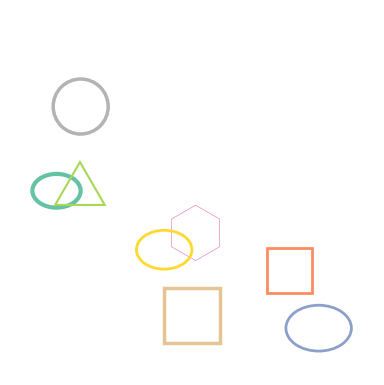[{"shape": "oval", "thickness": 3, "radius": 0.31, "center": [0.147, 0.504]}, {"shape": "square", "thickness": 2, "radius": 0.29, "center": [0.753, 0.297]}, {"shape": "oval", "thickness": 2, "radius": 0.43, "center": [0.828, 0.148]}, {"shape": "hexagon", "thickness": 0.5, "radius": 0.36, "center": [0.508, 0.395]}, {"shape": "triangle", "thickness": 1.5, "radius": 0.37, "center": [0.208, 0.505]}, {"shape": "oval", "thickness": 2, "radius": 0.36, "center": [0.426, 0.351]}, {"shape": "square", "thickness": 2.5, "radius": 0.36, "center": [0.499, 0.181]}, {"shape": "circle", "thickness": 2.5, "radius": 0.36, "center": [0.21, 0.723]}]